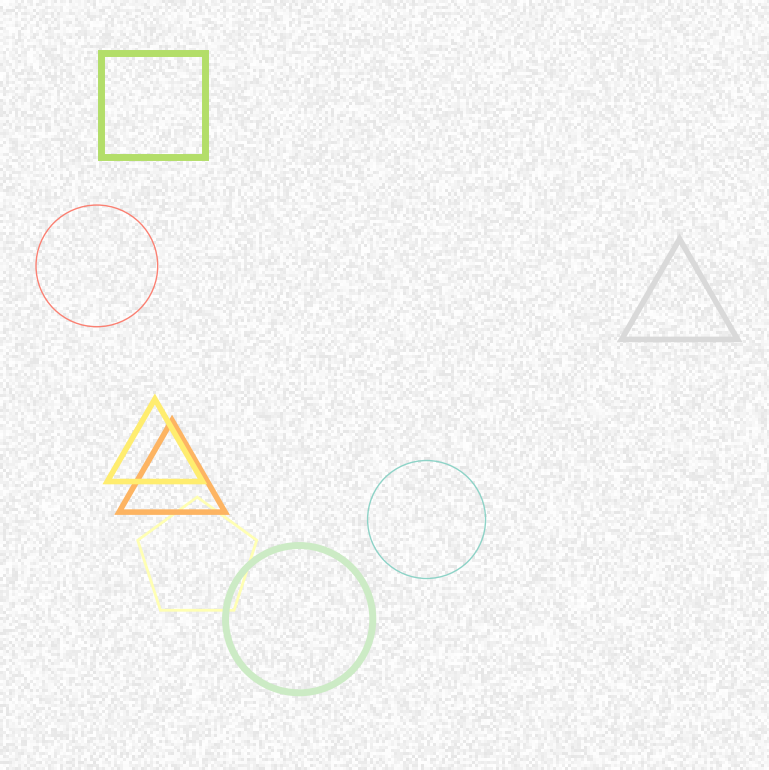[{"shape": "circle", "thickness": 0.5, "radius": 0.38, "center": [0.554, 0.325]}, {"shape": "pentagon", "thickness": 1, "radius": 0.41, "center": [0.256, 0.273]}, {"shape": "circle", "thickness": 0.5, "radius": 0.4, "center": [0.126, 0.655]}, {"shape": "triangle", "thickness": 2, "radius": 0.4, "center": [0.223, 0.375]}, {"shape": "square", "thickness": 2.5, "radius": 0.34, "center": [0.198, 0.864]}, {"shape": "triangle", "thickness": 2, "radius": 0.43, "center": [0.883, 0.603]}, {"shape": "circle", "thickness": 2.5, "radius": 0.48, "center": [0.389, 0.196]}, {"shape": "triangle", "thickness": 2, "radius": 0.36, "center": [0.201, 0.41]}]